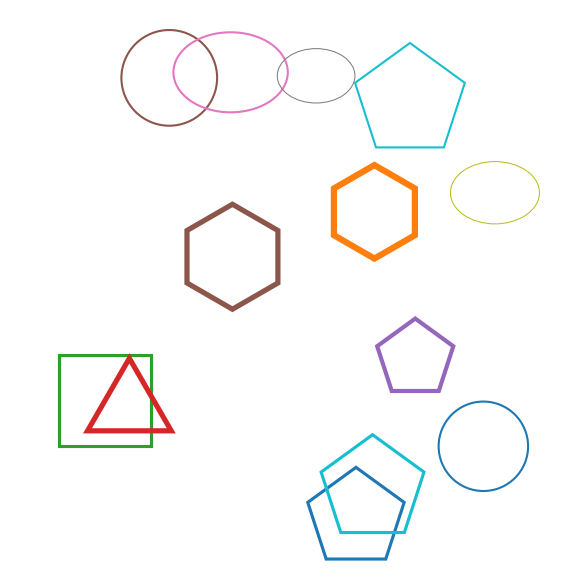[{"shape": "pentagon", "thickness": 1.5, "radius": 0.44, "center": [0.616, 0.102]}, {"shape": "circle", "thickness": 1, "radius": 0.39, "center": [0.837, 0.226]}, {"shape": "hexagon", "thickness": 3, "radius": 0.4, "center": [0.648, 0.632]}, {"shape": "square", "thickness": 1.5, "radius": 0.4, "center": [0.182, 0.306]}, {"shape": "triangle", "thickness": 2.5, "radius": 0.42, "center": [0.224, 0.295]}, {"shape": "pentagon", "thickness": 2, "radius": 0.35, "center": [0.719, 0.378]}, {"shape": "hexagon", "thickness": 2.5, "radius": 0.45, "center": [0.403, 0.555]}, {"shape": "circle", "thickness": 1, "radius": 0.41, "center": [0.293, 0.864]}, {"shape": "oval", "thickness": 1, "radius": 0.5, "center": [0.399, 0.874]}, {"shape": "oval", "thickness": 0.5, "radius": 0.34, "center": [0.547, 0.868]}, {"shape": "oval", "thickness": 0.5, "radius": 0.39, "center": [0.857, 0.665]}, {"shape": "pentagon", "thickness": 1, "radius": 0.5, "center": [0.71, 0.825]}, {"shape": "pentagon", "thickness": 1.5, "radius": 0.47, "center": [0.645, 0.153]}]